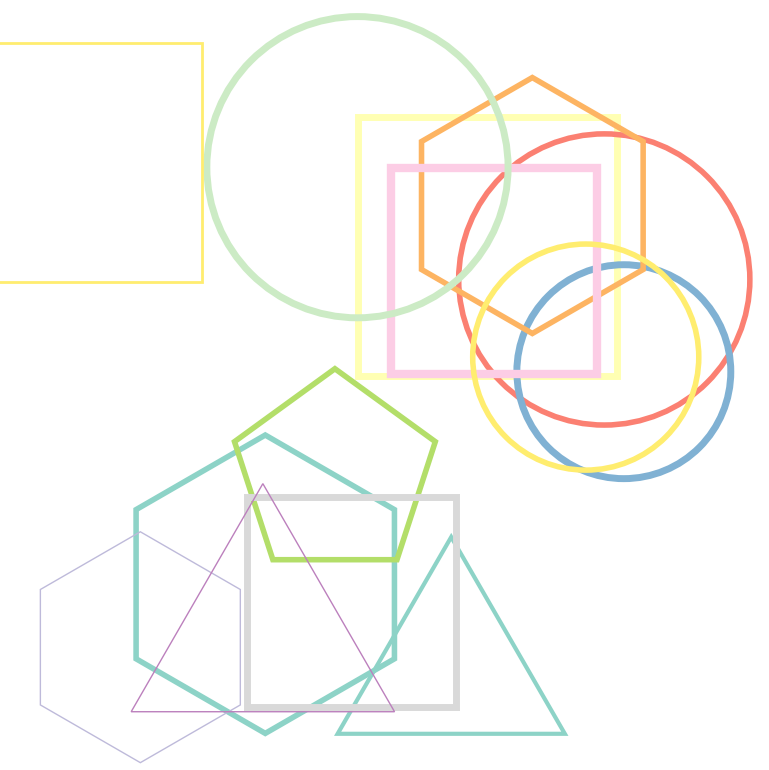[{"shape": "triangle", "thickness": 1.5, "radius": 0.85, "center": [0.586, 0.132]}, {"shape": "hexagon", "thickness": 2, "radius": 0.97, "center": [0.345, 0.241]}, {"shape": "square", "thickness": 2.5, "radius": 0.84, "center": [0.633, 0.68]}, {"shape": "hexagon", "thickness": 0.5, "radius": 0.75, "center": [0.182, 0.159]}, {"shape": "circle", "thickness": 2, "radius": 0.95, "center": [0.785, 0.637]}, {"shape": "circle", "thickness": 2.5, "radius": 0.69, "center": [0.81, 0.517]}, {"shape": "hexagon", "thickness": 2, "radius": 0.83, "center": [0.691, 0.733]}, {"shape": "pentagon", "thickness": 2, "radius": 0.69, "center": [0.435, 0.384]}, {"shape": "square", "thickness": 3, "radius": 0.67, "center": [0.641, 0.648]}, {"shape": "square", "thickness": 2.5, "radius": 0.68, "center": [0.457, 0.218]}, {"shape": "triangle", "thickness": 0.5, "radius": 0.99, "center": [0.341, 0.174]}, {"shape": "circle", "thickness": 2.5, "radius": 0.98, "center": [0.464, 0.783]}, {"shape": "square", "thickness": 1, "radius": 0.78, "center": [0.108, 0.789]}, {"shape": "circle", "thickness": 2, "radius": 0.73, "center": [0.761, 0.536]}]